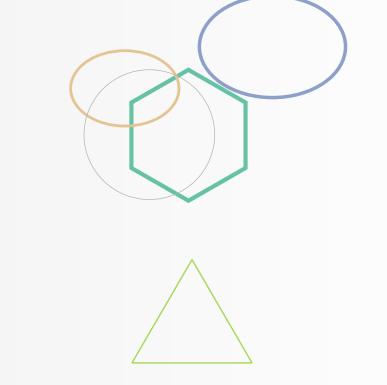[{"shape": "hexagon", "thickness": 3, "radius": 0.85, "center": [0.486, 0.649]}, {"shape": "oval", "thickness": 2.5, "radius": 0.94, "center": [0.703, 0.879]}, {"shape": "triangle", "thickness": 1, "radius": 0.89, "center": [0.496, 0.147]}, {"shape": "oval", "thickness": 2, "radius": 0.7, "center": [0.322, 0.77]}, {"shape": "circle", "thickness": 0.5, "radius": 0.84, "center": [0.385, 0.65]}]